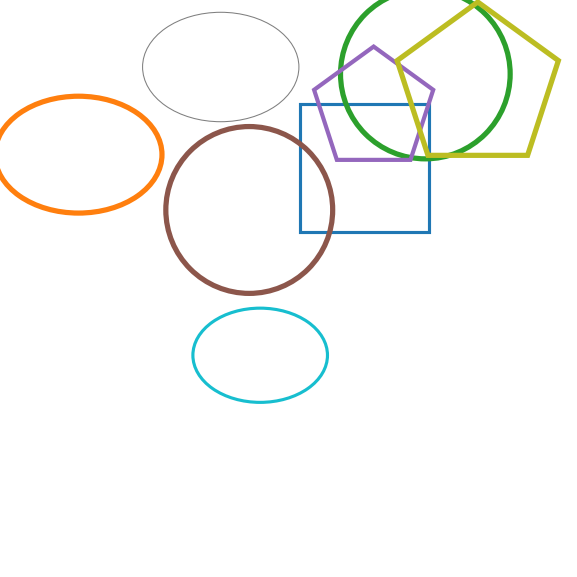[{"shape": "square", "thickness": 1.5, "radius": 0.56, "center": [0.631, 0.708]}, {"shape": "oval", "thickness": 2.5, "radius": 0.72, "center": [0.136, 0.731]}, {"shape": "circle", "thickness": 2.5, "radius": 0.73, "center": [0.737, 0.871]}, {"shape": "pentagon", "thickness": 2, "radius": 0.54, "center": [0.647, 0.81]}, {"shape": "circle", "thickness": 2.5, "radius": 0.72, "center": [0.432, 0.636]}, {"shape": "oval", "thickness": 0.5, "radius": 0.68, "center": [0.382, 0.883]}, {"shape": "pentagon", "thickness": 2.5, "radius": 0.73, "center": [0.827, 0.849]}, {"shape": "oval", "thickness": 1.5, "radius": 0.58, "center": [0.451, 0.384]}]